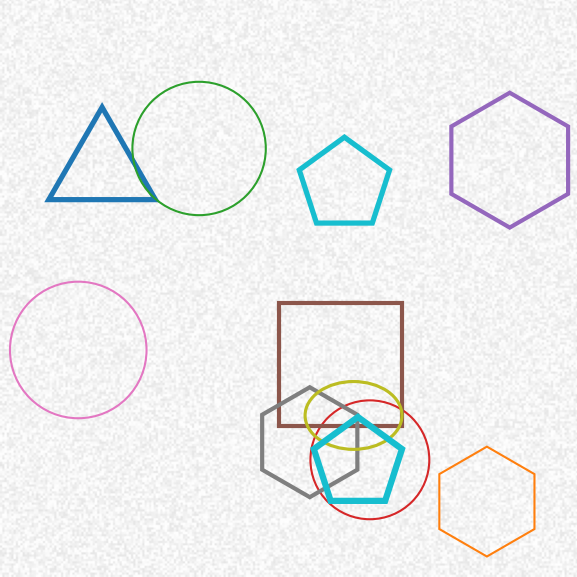[{"shape": "triangle", "thickness": 2.5, "radius": 0.53, "center": [0.177, 0.707]}, {"shape": "hexagon", "thickness": 1, "radius": 0.48, "center": [0.843, 0.131]}, {"shape": "circle", "thickness": 1, "radius": 0.58, "center": [0.345, 0.742]}, {"shape": "circle", "thickness": 1, "radius": 0.51, "center": [0.64, 0.203]}, {"shape": "hexagon", "thickness": 2, "radius": 0.58, "center": [0.883, 0.722]}, {"shape": "square", "thickness": 2, "radius": 0.53, "center": [0.59, 0.368]}, {"shape": "circle", "thickness": 1, "radius": 0.59, "center": [0.135, 0.393]}, {"shape": "hexagon", "thickness": 2, "radius": 0.48, "center": [0.536, 0.233]}, {"shape": "oval", "thickness": 1.5, "radius": 0.42, "center": [0.612, 0.28]}, {"shape": "pentagon", "thickness": 3, "radius": 0.4, "center": [0.62, 0.197]}, {"shape": "pentagon", "thickness": 2.5, "radius": 0.41, "center": [0.596, 0.679]}]